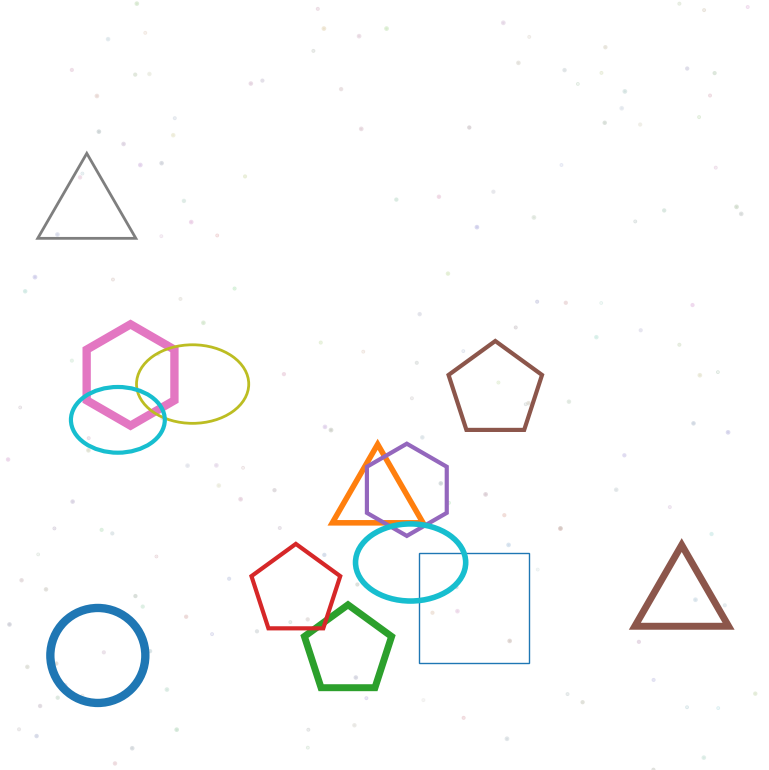[{"shape": "circle", "thickness": 3, "radius": 0.31, "center": [0.127, 0.149]}, {"shape": "square", "thickness": 0.5, "radius": 0.36, "center": [0.616, 0.211]}, {"shape": "triangle", "thickness": 2, "radius": 0.34, "center": [0.49, 0.355]}, {"shape": "pentagon", "thickness": 2.5, "radius": 0.3, "center": [0.452, 0.155]}, {"shape": "pentagon", "thickness": 1.5, "radius": 0.3, "center": [0.384, 0.233]}, {"shape": "hexagon", "thickness": 1.5, "radius": 0.3, "center": [0.528, 0.364]}, {"shape": "triangle", "thickness": 2.5, "radius": 0.35, "center": [0.885, 0.222]}, {"shape": "pentagon", "thickness": 1.5, "radius": 0.32, "center": [0.643, 0.493]}, {"shape": "hexagon", "thickness": 3, "radius": 0.33, "center": [0.17, 0.513]}, {"shape": "triangle", "thickness": 1, "radius": 0.37, "center": [0.113, 0.727]}, {"shape": "oval", "thickness": 1, "radius": 0.36, "center": [0.25, 0.501]}, {"shape": "oval", "thickness": 2, "radius": 0.36, "center": [0.533, 0.27]}, {"shape": "oval", "thickness": 1.5, "radius": 0.3, "center": [0.153, 0.455]}]